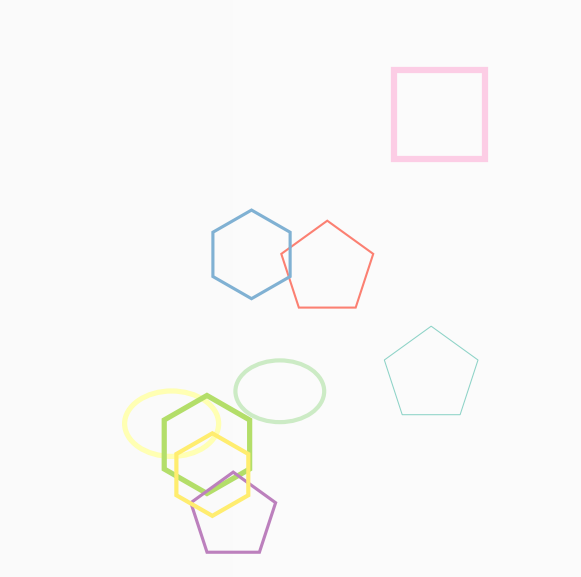[{"shape": "pentagon", "thickness": 0.5, "radius": 0.42, "center": [0.742, 0.35]}, {"shape": "oval", "thickness": 2.5, "radius": 0.4, "center": [0.295, 0.265]}, {"shape": "pentagon", "thickness": 1, "radius": 0.42, "center": [0.563, 0.534]}, {"shape": "hexagon", "thickness": 1.5, "radius": 0.38, "center": [0.433, 0.559]}, {"shape": "hexagon", "thickness": 2.5, "radius": 0.42, "center": [0.356, 0.229]}, {"shape": "square", "thickness": 3, "radius": 0.39, "center": [0.756, 0.801]}, {"shape": "pentagon", "thickness": 1.5, "radius": 0.38, "center": [0.401, 0.105]}, {"shape": "oval", "thickness": 2, "radius": 0.38, "center": [0.481, 0.322]}, {"shape": "hexagon", "thickness": 2, "radius": 0.36, "center": [0.365, 0.177]}]